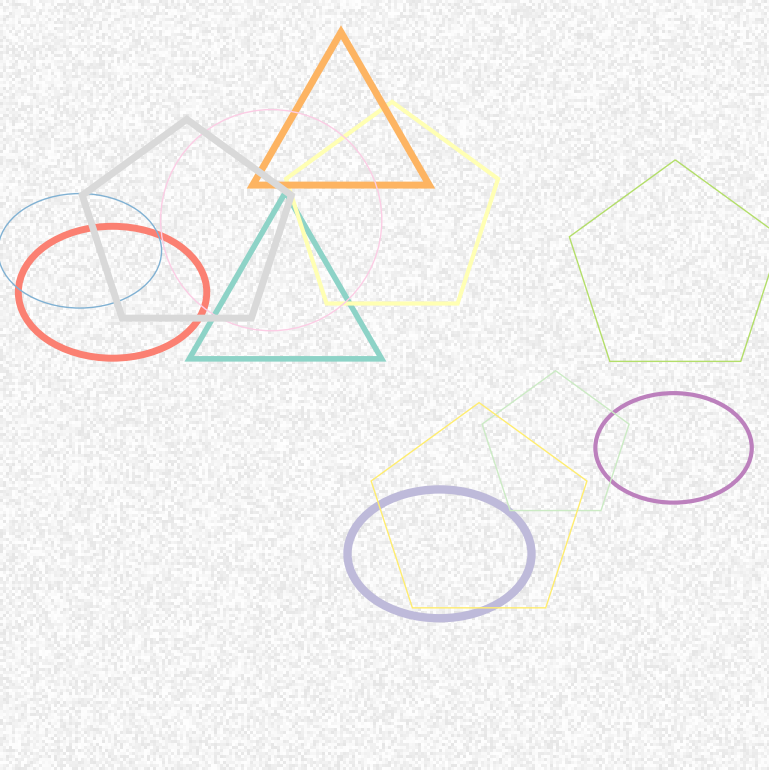[{"shape": "triangle", "thickness": 2, "radius": 0.72, "center": [0.371, 0.606]}, {"shape": "pentagon", "thickness": 1.5, "radius": 0.72, "center": [0.509, 0.723]}, {"shape": "oval", "thickness": 3, "radius": 0.6, "center": [0.571, 0.281]}, {"shape": "oval", "thickness": 2.5, "radius": 0.61, "center": [0.146, 0.62]}, {"shape": "oval", "thickness": 0.5, "radius": 0.53, "center": [0.104, 0.674]}, {"shape": "triangle", "thickness": 2.5, "radius": 0.66, "center": [0.443, 0.826]}, {"shape": "pentagon", "thickness": 0.5, "radius": 0.72, "center": [0.877, 0.648]}, {"shape": "circle", "thickness": 0.5, "radius": 0.72, "center": [0.352, 0.714]}, {"shape": "pentagon", "thickness": 2.5, "radius": 0.71, "center": [0.243, 0.702]}, {"shape": "oval", "thickness": 1.5, "radius": 0.51, "center": [0.875, 0.418]}, {"shape": "pentagon", "thickness": 0.5, "radius": 0.5, "center": [0.722, 0.418]}, {"shape": "pentagon", "thickness": 0.5, "radius": 0.74, "center": [0.622, 0.33]}]